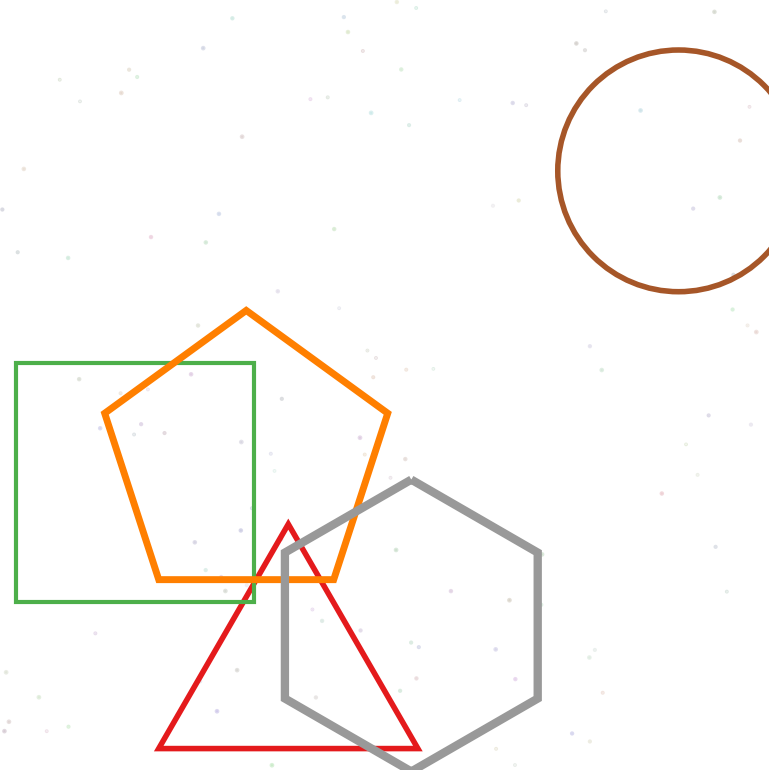[{"shape": "triangle", "thickness": 2, "radius": 0.97, "center": [0.374, 0.125]}, {"shape": "square", "thickness": 1.5, "radius": 0.77, "center": [0.176, 0.374]}, {"shape": "pentagon", "thickness": 2.5, "radius": 0.97, "center": [0.32, 0.404]}, {"shape": "circle", "thickness": 2, "radius": 0.78, "center": [0.881, 0.778]}, {"shape": "hexagon", "thickness": 3, "radius": 0.95, "center": [0.534, 0.188]}]